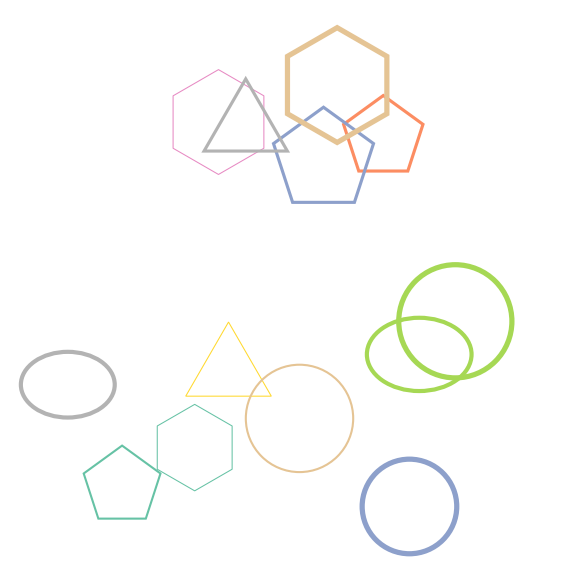[{"shape": "pentagon", "thickness": 1, "radius": 0.35, "center": [0.211, 0.158]}, {"shape": "hexagon", "thickness": 0.5, "radius": 0.37, "center": [0.337, 0.224]}, {"shape": "pentagon", "thickness": 1.5, "radius": 0.36, "center": [0.664, 0.761]}, {"shape": "pentagon", "thickness": 1.5, "radius": 0.46, "center": [0.56, 0.722]}, {"shape": "circle", "thickness": 2.5, "radius": 0.41, "center": [0.709, 0.122]}, {"shape": "hexagon", "thickness": 0.5, "radius": 0.45, "center": [0.378, 0.788]}, {"shape": "oval", "thickness": 2, "radius": 0.45, "center": [0.726, 0.385]}, {"shape": "circle", "thickness": 2.5, "radius": 0.49, "center": [0.788, 0.443]}, {"shape": "triangle", "thickness": 0.5, "radius": 0.43, "center": [0.396, 0.356]}, {"shape": "circle", "thickness": 1, "radius": 0.46, "center": [0.519, 0.275]}, {"shape": "hexagon", "thickness": 2.5, "radius": 0.5, "center": [0.584, 0.852]}, {"shape": "triangle", "thickness": 1.5, "radius": 0.42, "center": [0.425, 0.779]}, {"shape": "oval", "thickness": 2, "radius": 0.41, "center": [0.117, 0.333]}]